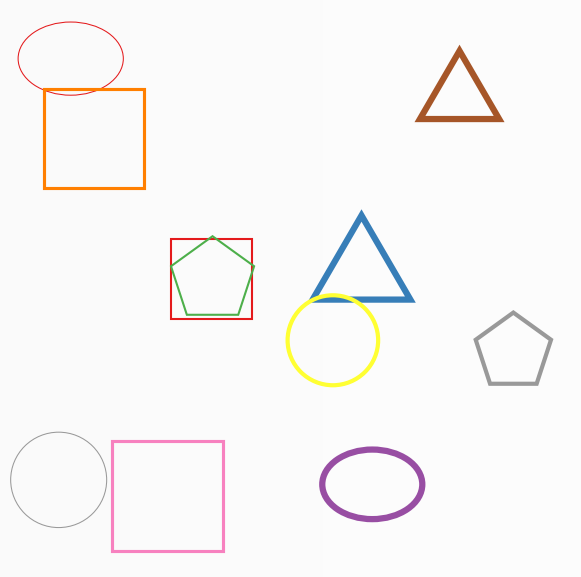[{"shape": "oval", "thickness": 0.5, "radius": 0.45, "center": [0.122, 0.898]}, {"shape": "square", "thickness": 1, "radius": 0.35, "center": [0.364, 0.516]}, {"shape": "triangle", "thickness": 3, "radius": 0.49, "center": [0.622, 0.529]}, {"shape": "pentagon", "thickness": 1, "radius": 0.38, "center": [0.366, 0.515]}, {"shape": "oval", "thickness": 3, "radius": 0.43, "center": [0.64, 0.16]}, {"shape": "square", "thickness": 1.5, "radius": 0.43, "center": [0.162, 0.759]}, {"shape": "circle", "thickness": 2, "radius": 0.39, "center": [0.573, 0.41]}, {"shape": "triangle", "thickness": 3, "radius": 0.39, "center": [0.791, 0.832]}, {"shape": "square", "thickness": 1.5, "radius": 0.48, "center": [0.288, 0.141]}, {"shape": "circle", "thickness": 0.5, "radius": 0.41, "center": [0.101, 0.168]}, {"shape": "pentagon", "thickness": 2, "radius": 0.34, "center": [0.883, 0.39]}]